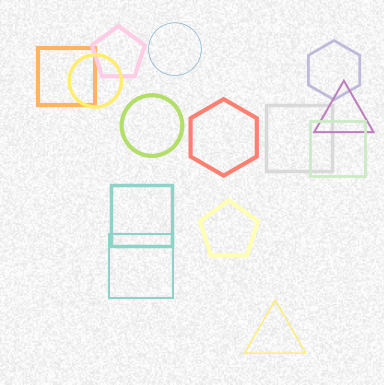[{"shape": "square", "thickness": 2.5, "radius": 0.4, "center": [0.368, 0.44]}, {"shape": "square", "thickness": 1.5, "radius": 0.42, "center": [0.367, 0.309]}, {"shape": "pentagon", "thickness": 3, "radius": 0.4, "center": [0.595, 0.401]}, {"shape": "hexagon", "thickness": 2, "radius": 0.39, "center": [0.868, 0.818]}, {"shape": "hexagon", "thickness": 3, "radius": 0.5, "center": [0.581, 0.643]}, {"shape": "circle", "thickness": 0.5, "radius": 0.34, "center": [0.454, 0.872]}, {"shape": "square", "thickness": 3, "radius": 0.37, "center": [0.172, 0.801]}, {"shape": "circle", "thickness": 3, "radius": 0.39, "center": [0.395, 0.674]}, {"shape": "pentagon", "thickness": 3, "radius": 0.36, "center": [0.307, 0.86]}, {"shape": "square", "thickness": 2.5, "radius": 0.43, "center": [0.777, 0.641]}, {"shape": "triangle", "thickness": 1.5, "radius": 0.45, "center": [0.893, 0.701]}, {"shape": "square", "thickness": 2, "radius": 0.36, "center": [0.876, 0.613]}, {"shape": "circle", "thickness": 2.5, "radius": 0.34, "center": [0.248, 0.79]}, {"shape": "triangle", "thickness": 1, "radius": 0.46, "center": [0.715, 0.129]}]